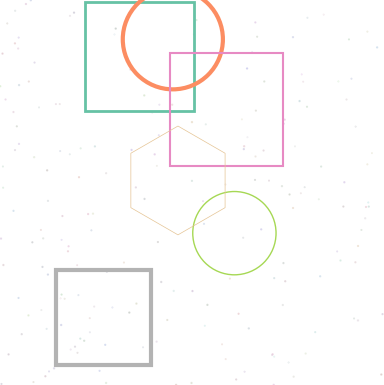[{"shape": "square", "thickness": 2, "radius": 0.71, "center": [0.363, 0.854]}, {"shape": "circle", "thickness": 3, "radius": 0.65, "center": [0.449, 0.898]}, {"shape": "square", "thickness": 1.5, "radius": 0.74, "center": [0.588, 0.716]}, {"shape": "circle", "thickness": 1, "radius": 0.54, "center": [0.609, 0.394]}, {"shape": "hexagon", "thickness": 0.5, "radius": 0.71, "center": [0.462, 0.531]}, {"shape": "square", "thickness": 3, "radius": 0.62, "center": [0.269, 0.175]}]